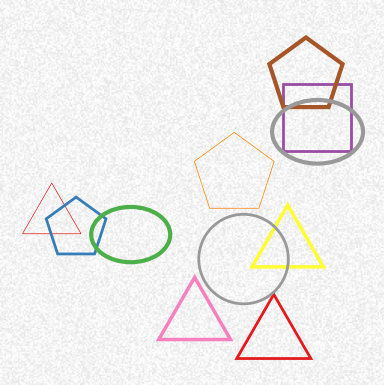[{"shape": "triangle", "thickness": 2, "radius": 0.56, "center": [0.711, 0.124]}, {"shape": "triangle", "thickness": 0.5, "radius": 0.44, "center": [0.134, 0.437]}, {"shape": "pentagon", "thickness": 2, "radius": 0.41, "center": [0.198, 0.406]}, {"shape": "oval", "thickness": 3, "radius": 0.51, "center": [0.34, 0.391]}, {"shape": "square", "thickness": 2, "radius": 0.44, "center": [0.823, 0.695]}, {"shape": "pentagon", "thickness": 0.5, "radius": 0.54, "center": [0.608, 0.547]}, {"shape": "triangle", "thickness": 2.5, "radius": 0.54, "center": [0.747, 0.36]}, {"shape": "pentagon", "thickness": 3, "radius": 0.5, "center": [0.795, 0.803]}, {"shape": "triangle", "thickness": 2.5, "radius": 0.54, "center": [0.506, 0.172]}, {"shape": "oval", "thickness": 3, "radius": 0.59, "center": [0.825, 0.658]}, {"shape": "circle", "thickness": 2, "radius": 0.58, "center": [0.633, 0.327]}]